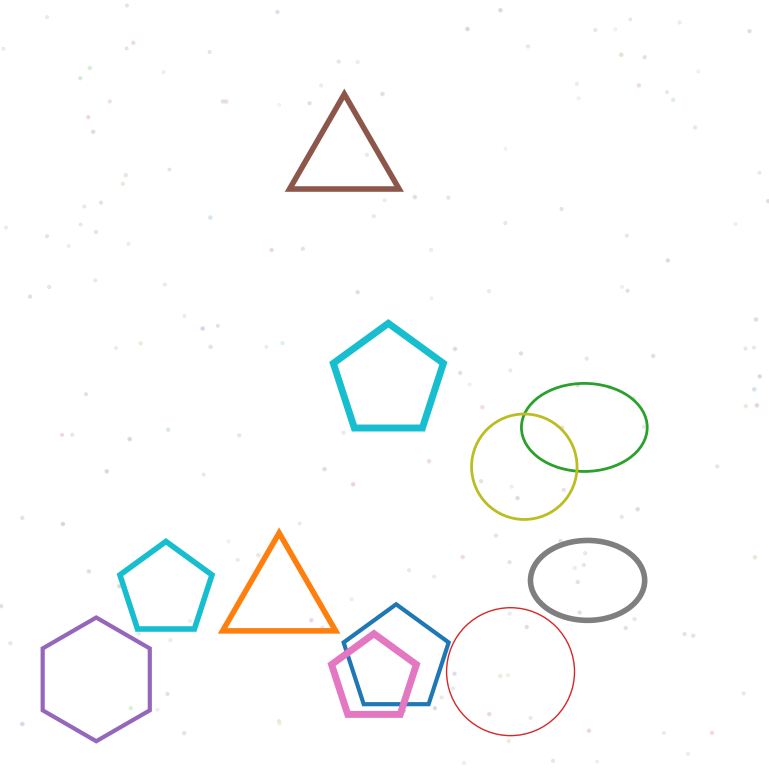[{"shape": "pentagon", "thickness": 1.5, "radius": 0.36, "center": [0.514, 0.143]}, {"shape": "triangle", "thickness": 2, "radius": 0.42, "center": [0.363, 0.223]}, {"shape": "oval", "thickness": 1, "radius": 0.41, "center": [0.759, 0.445]}, {"shape": "circle", "thickness": 0.5, "radius": 0.42, "center": [0.663, 0.128]}, {"shape": "hexagon", "thickness": 1.5, "radius": 0.4, "center": [0.125, 0.118]}, {"shape": "triangle", "thickness": 2, "radius": 0.41, "center": [0.447, 0.796]}, {"shape": "pentagon", "thickness": 2.5, "radius": 0.29, "center": [0.486, 0.119]}, {"shape": "oval", "thickness": 2, "radius": 0.37, "center": [0.763, 0.246]}, {"shape": "circle", "thickness": 1, "radius": 0.34, "center": [0.681, 0.394]}, {"shape": "pentagon", "thickness": 2.5, "radius": 0.38, "center": [0.504, 0.505]}, {"shape": "pentagon", "thickness": 2, "radius": 0.31, "center": [0.216, 0.234]}]